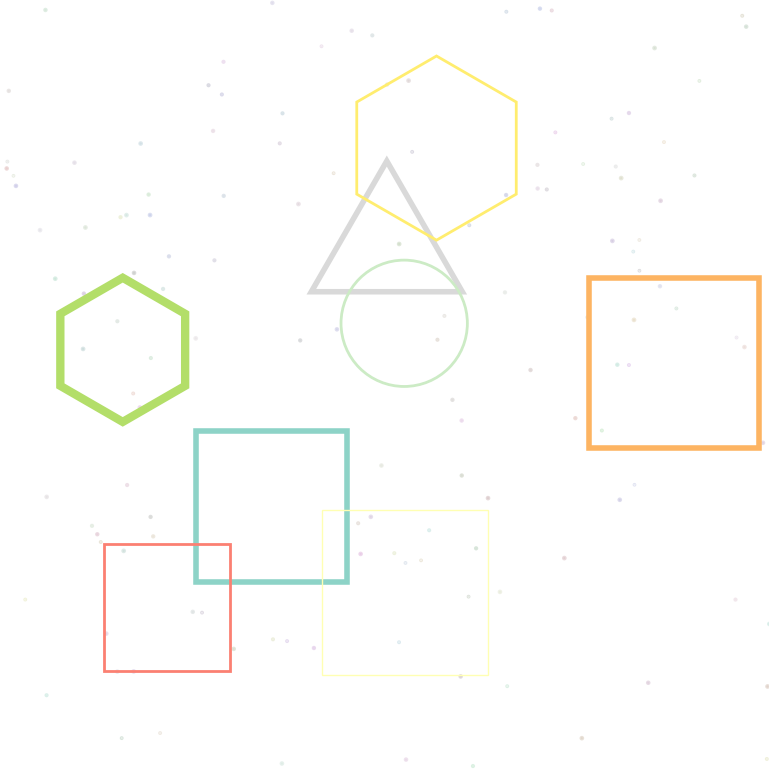[{"shape": "square", "thickness": 2, "radius": 0.49, "center": [0.353, 0.342]}, {"shape": "square", "thickness": 0.5, "radius": 0.54, "center": [0.526, 0.231]}, {"shape": "square", "thickness": 1, "radius": 0.41, "center": [0.217, 0.211]}, {"shape": "square", "thickness": 2, "radius": 0.55, "center": [0.875, 0.529]}, {"shape": "hexagon", "thickness": 3, "radius": 0.47, "center": [0.159, 0.546]}, {"shape": "triangle", "thickness": 2, "radius": 0.57, "center": [0.502, 0.678]}, {"shape": "circle", "thickness": 1, "radius": 0.41, "center": [0.525, 0.58]}, {"shape": "hexagon", "thickness": 1, "radius": 0.6, "center": [0.567, 0.808]}]